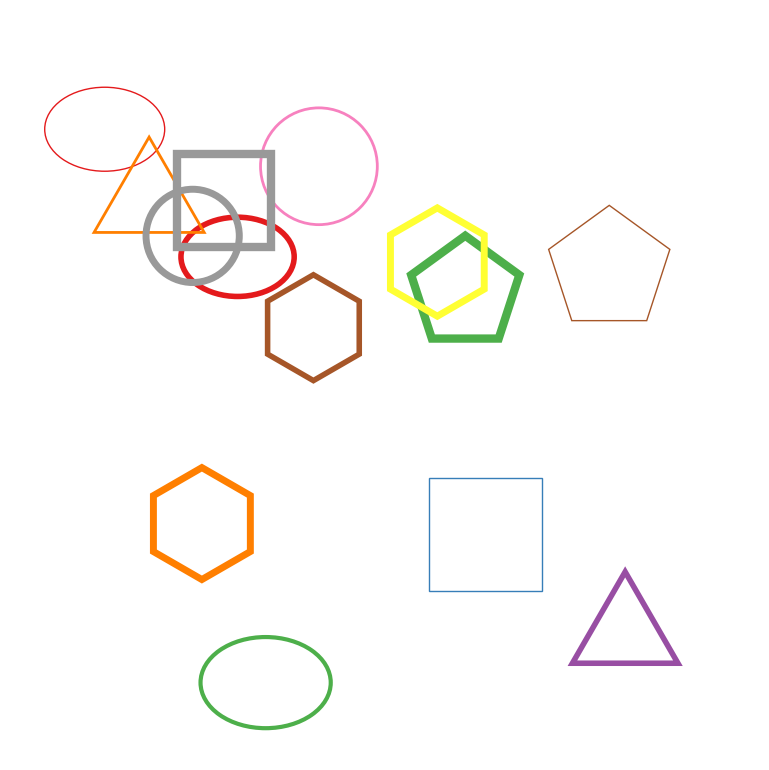[{"shape": "oval", "thickness": 0.5, "radius": 0.39, "center": [0.136, 0.832]}, {"shape": "oval", "thickness": 2, "radius": 0.37, "center": [0.309, 0.666]}, {"shape": "square", "thickness": 0.5, "radius": 0.37, "center": [0.63, 0.306]}, {"shape": "pentagon", "thickness": 3, "radius": 0.37, "center": [0.604, 0.62]}, {"shape": "oval", "thickness": 1.5, "radius": 0.42, "center": [0.345, 0.113]}, {"shape": "triangle", "thickness": 2, "radius": 0.4, "center": [0.812, 0.178]}, {"shape": "triangle", "thickness": 1, "radius": 0.41, "center": [0.194, 0.739]}, {"shape": "hexagon", "thickness": 2.5, "radius": 0.36, "center": [0.262, 0.32]}, {"shape": "hexagon", "thickness": 2.5, "radius": 0.35, "center": [0.568, 0.66]}, {"shape": "hexagon", "thickness": 2, "radius": 0.34, "center": [0.407, 0.574]}, {"shape": "pentagon", "thickness": 0.5, "radius": 0.41, "center": [0.791, 0.651]}, {"shape": "circle", "thickness": 1, "radius": 0.38, "center": [0.414, 0.784]}, {"shape": "square", "thickness": 3, "radius": 0.3, "center": [0.291, 0.74]}, {"shape": "circle", "thickness": 2.5, "radius": 0.3, "center": [0.25, 0.694]}]